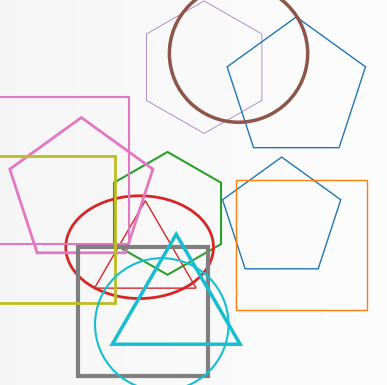[{"shape": "pentagon", "thickness": 1, "radius": 0.8, "center": [0.727, 0.432]}, {"shape": "pentagon", "thickness": 1, "radius": 0.94, "center": [0.765, 0.768]}, {"shape": "square", "thickness": 1, "radius": 0.84, "center": [0.777, 0.364]}, {"shape": "hexagon", "thickness": 1.5, "radius": 0.8, "center": [0.432, 0.446]}, {"shape": "triangle", "thickness": 1, "radius": 0.76, "center": [0.375, 0.327]}, {"shape": "oval", "thickness": 2, "radius": 0.95, "center": [0.36, 0.358]}, {"shape": "hexagon", "thickness": 0.5, "radius": 0.86, "center": [0.527, 0.825]}, {"shape": "circle", "thickness": 2.5, "radius": 0.89, "center": [0.616, 0.861]}, {"shape": "square", "thickness": 1.5, "radius": 0.95, "center": [0.144, 0.557]}, {"shape": "pentagon", "thickness": 2, "radius": 0.97, "center": [0.21, 0.501]}, {"shape": "square", "thickness": 3, "radius": 0.84, "center": [0.37, 0.192]}, {"shape": "square", "thickness": 2, "radius": 0.96, "center": [0.106, 0.404]}, {"shape": "triangle", "thickness": 2.5, "radius": 0.95, "center": [0.455, 0.201]}, {"shape": "circle", "thickness": 1.5, "radius": 0.86, "center": [0.417, 0.157]}]